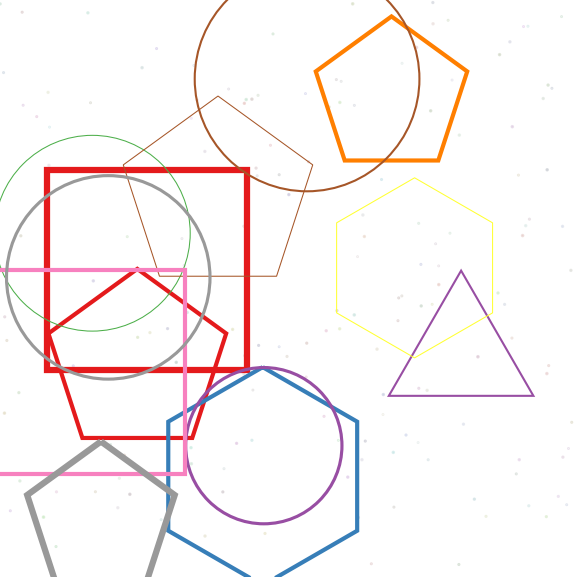[{"shape": "pentagon", "thickness": 2, "radius": 0.81, "center": [0.238, 0.372]}, {"shape": "square", "thickness": 3, "radius": 0.87, "center": [0.255, 0.532]}, {"shape": "hexagon", "thickness": 2, "radius": 0.94, "center": [0.455, 0.175]}, {"shape": "circle", "thickness": 0.5, "radius": 0.85, "center": [0.16, 0.595]}, {"shape": "circle", "thickness": 1.5, "radius": 0.68, "center": [0.457, 0.227]}, {"shape": "triangle", "thickness": 1, "radius": 0.72, "center": [0.798, 0.386]}, {"shape": "pentagon", "thickness": 2, "radius": 0.69, "center": [0.678, 0.833]}, {"shape": "hexagon", "thickness": 0.5, "radius": 0.78, "center": [0.718, 0.535]}, {"shape": "circle", "thickness": 1, "radius": 0.97, "center": [0.532, 0.862]}, {"shape": "pentagon", "thickness": 0.5, "radius": 0.86, "center": [0.378, 0.66]}, {"shape": "square", "thickness": 2, "radius": 0.88, "center": [0.143, 0.356]}, {"shape": "circle", "thickness": 1.5, "radius": 0.88, "center": [0.187, 0.519]}, {"shape": "pentagon", "thickness": 3, "radius": 0.67, "center": [0.175, 0.1]}]